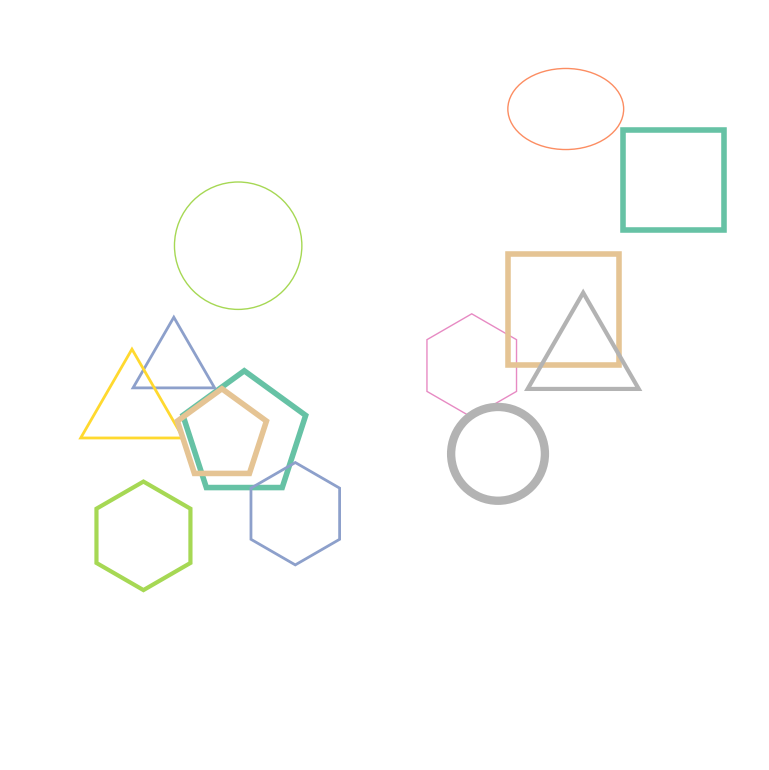[{"shape": "square", "thickness": 2, "radius": 0.33, "center": [0.875, 0.766]}, {"shape": "pentagon", "thickness": 2, "radius": 0.42, "center": [0.317, 0.435]}, {"shape": "oval", "thickness": 0.5, "radius": 0.38, "center": [0.735, 0.858]}, {"shape": "hexagon", "thickness": 1, "radius": 0.33, "center": [0.383, 0.333]}, {"shape": "triangle", "thickness": 1, "radius": 0.31, "center": [0.226, 0.527]}, {"shape": "hexagon", "thickness": 0.5, "radius": 0.34, "center": [0.613, 0.525]}, {"shape": "circle", "thickness": 0.5, "radius": 0.41, "center": [0.309, 0.681]}, {"shape": "hexagon", "thickness": 1.5, "radius": 0.35, "center": [0.186, 0.304]}, {"shape": "triangle", "thickness": 1, "radius": 0.38, "center": [0.171, 0.47]}, {"shape": "pentagon", "thickness": 2, "radius": 0.3, "center": [0.288, 0.434]}, {"shape": "square", "thickness": 2, "radius": 0.36, "center": [0.731, 0.598]}, {"shape": "circle", "thickness": 3, "radius": 0.3, "center": [0.647, 0.411]}, {"shape": "triangle", "thickness": 1.5, "radius": 0.42, "center": [0.757, 0.537]}]